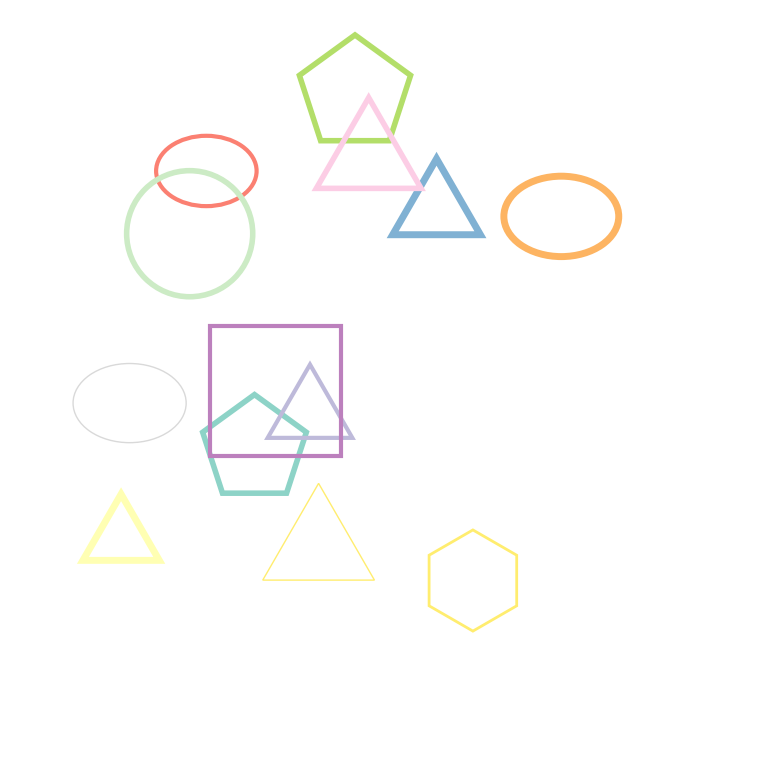[{"shape": "pentagon", "thickness": 2, "radius": 0.35, "center": [0.331, 0.417]}, {"shape": "triangle", "thickness": 2.5, "radius": 0.29, "center": [0.157, 0.301]}, {"shape": "triangle", "thickness": 1.5, "radius": 0.32, "center": [0.403, 0.463]}, {"shape": "oval", "thickness": 1.5, "radius": 0.33, "center": [0.268, 0.778]}, {"shape": "triangle", "thickness": 2.5, "radius": 0.33, "center": [0.567, 0.728]}, {"shape": "oval", "thickness": 2.5, "radius": 0.37, "center": [0.729, 0.719]}, {"shape": "pentagon", "thickness": 2, "radius": 0.38, "center": [0.461, 0.879]}, {"shape": "triangle", "thickness": 2, "radius": 0.39, "center": [0.479, 0.795]}, {"shape": "oval", "thickness": 0.5, "radius": 0.37, "center": [0.168, 0.477]}, {"shape": "square", "thickness": 1.5, "radius": 0.42, "center": [0.358, 0.492]}, {"shape": "circle", "thickness": 2, "radius": 0.41, "center": [0.246, 0.696]}, {"shape": "triangle", "thickness": 0.5, "radius": 0.42, "center": [0.414, 0.288]}, {"shape": "hexagon", "thickness": 1, "radius": 0.33, "center": [0.614, 0.246]}]